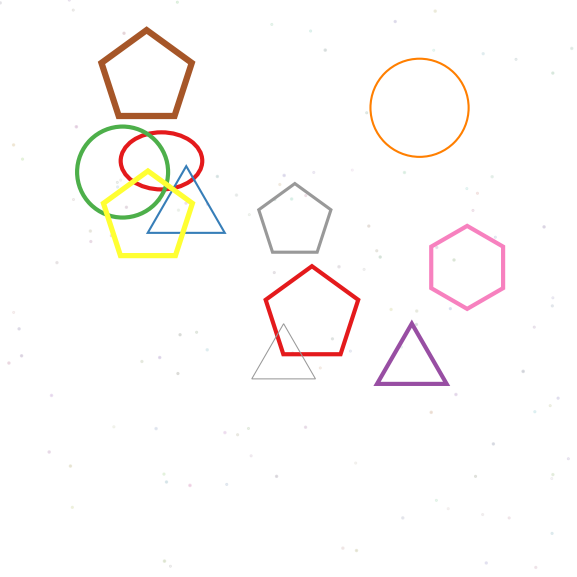[{"shape": "pentagon", "thickness": 2, "radius": 0.42, "center": [0.54, 0.454]}, {"shape": "oval", "thickness": 2, "radius": 0.35, "center": [0.28, 0.721]}, {"shape": "triangle", "thickness": 1, "radius": 0.39, "center": [0.323, 0.634]}, {"shape": "circle", "thickness": 2, "radius": 0.39, "center": [0.212, 0.701]}, {"shape": "triangle", "thickness": 2, "radius": 0.35, "center": [0.713, 0.369]}, {"shape": "circle", "thickness": 1, "radius": 0.42, "center": [0.726, 0.812]}, {"shape": "pentagon", "thickness": 2.5, "radius": 0.4, "center": [0.256, 0.622]}, {"shape": "pentagon", "thickness": 3, "radius": 0.41, "center": [0.254, 0.865]}, {"shape": "hexagon", "thickness": 2, "radius": 0.36, "center": [0.809, 0.536]}, {"shape": "triangle", "thickness": 0.5, "radius": 0.32, "center": [0.491, 0.375]}, {"shape": "pentagon", "thickness": 1.5, "radius": 0.33, "center": [0.511, 0.616]}]